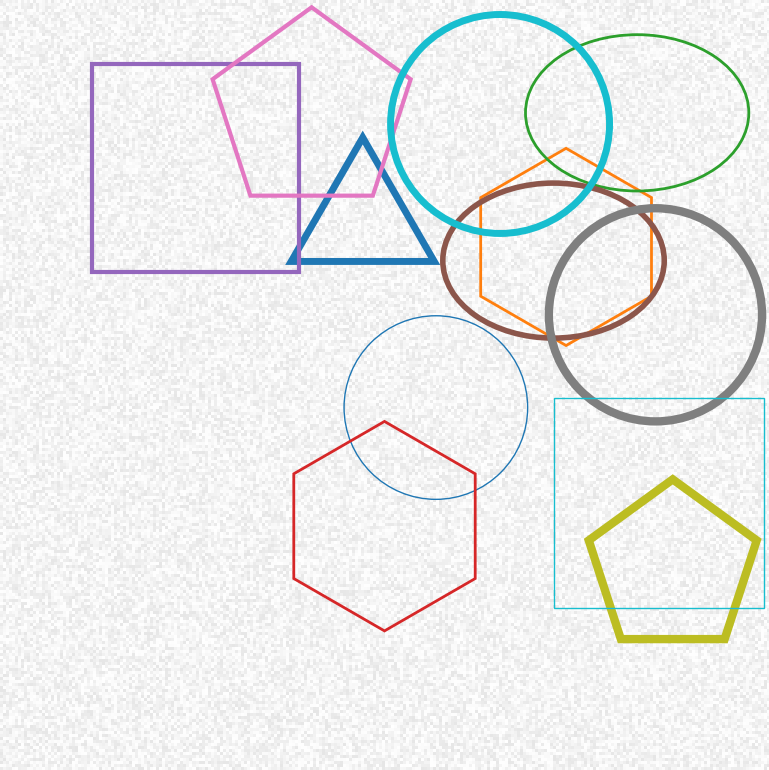[{"shape": "circle", "thickness": 0.5, "radius": 0.6, "center": [0.566, 0.471]}, {"shape": "triangle", "thickness": 2.5, "radius": 0.54, "center": [0.471, 0.714]}, {"shape": "hexagon", "thickness": 1, "radius": 0.64, "center": [0.735, 0.679]}, {"shape": "oval", "thickness": 1, "radius": 0.73, "center": [0.827, 0.853]}, {"shape": "hexagon", "thickness": 1, "radius": 0.68, "center": [0.499, 0.317]}, {"shape": "square", "thickness": 1.5, "radius": 0.67, "center": [0.254, 0.782]}, {"shape": "oval", "thickness": 2, "radius": 0.72, "center": [0.719, 0.662]}, {"shape": "pentagon", "thickness": 1.5, "radius": 0.68, "center": [0.405, 0.855]}, {"shape": "circle", "thickness": 3, "radius": 0.69, "center": [0.851, 0.591]}, {"shape": "pentagon", "thickness": 3, "radius": 0.57, "center": [0.874, 0.263]}, {"shape": "circle", "thickness": 2.5, "radius": 0.71, "center": [0.649, 0.839]}, {"shape": "square", "thickness": 0.5, "radius": 0.68, "center": [0.856, 0.346]}]